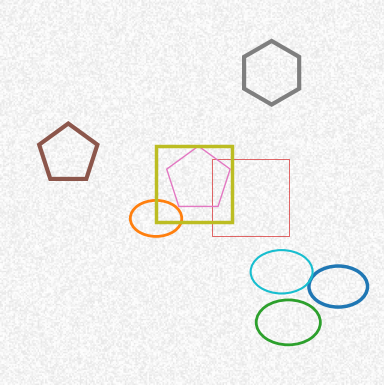[{"shape": "oval", "thickness": 2.5, "radius": 0.38, "center": [0.879, 0.256]}, {"shape": "oval", "thickness": 2, "radius": 0.33, "center": [0.405, 0.433]}, {"shape": "oval", "thickness": 2, "radius": 0.42, "center": [0.749, 0.163]}, {"shape": "square", "thickness": 0.5, "radius": 0.5, "center": [0.65, 0.488]}, {"shape": "pentagon", "thickness": 3, "radius": 0.4, "center": [0.177, 0.6]}, {"shape": "pentagon", "thickness": 1, "radius": 0.43, "center": [0.515, 0.534]}, {"shape": "hexagon", "thickness": 3, "radius": 0.41, "center": [0.706, 0.811]}, {"shape": "square", "thickness": 2.5, "radius": 0.5, "center": [0.503, 0.522]}, {"shape": "oval", "thickness": 1.5, "radius": 0.4, "center": [0.731, 0.294]}]